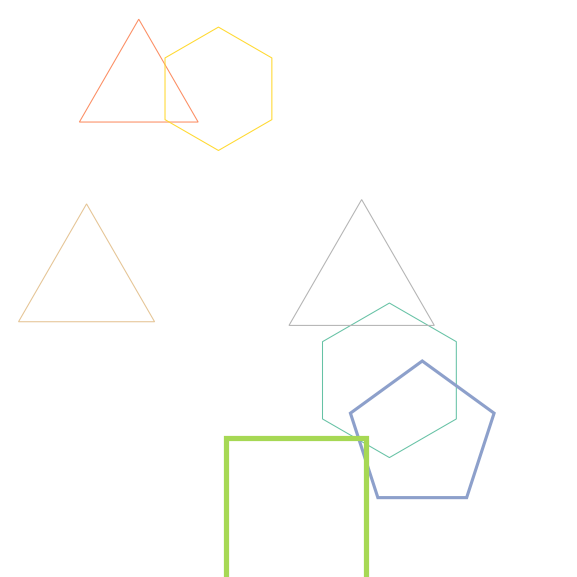[{"shape": "hexagon", "thickness": 0.5, "radius": 0.67, "center": [0.674, 0.341]}, {"shape": "triangle", "thickness": 0.5, "radius": 0.59, "center": [0.24, 0.847]}, {"shape": "pentagon", "thickness": 1.5, "radius": 0.65, "center": [0.731, 0.243]}, {"shape": "square", "thickness": 2.5, "radius": 0.61, "center": [0.512, 0.119]}, {"shape": "hexagon", "thickness": 0.5, "radius": 0.53, "center": [0.378, 0.845]}, {"shape": "triangle", "thickness": 0.5, "radius": 0.68, "center": [0.15, 0.51]}, {"shape": "triangle", "thickness": 0.5, "radius": 0.73, "center": [0.626, 0.508]}]